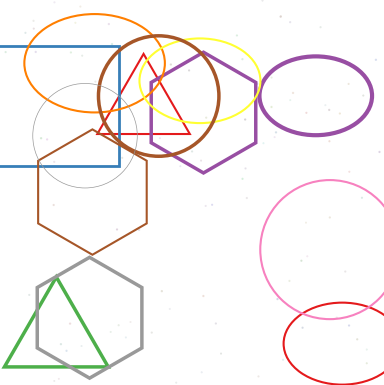[{"shape": "oval", "thickness": 1.5, "radius": 0.76, "center": [0.889, 0.107]}, {"shape": "triangle", "thickness": 1.5, "radius": 0.69, "center": [0.373, 0.721]}, {"shape": "square", "thickness": 2, "radius": 0.78, "center": [0.153, 0.724]}, {"shape": "triangle", "thickness": 2.5, "radius": 0.78, "center": [0.146, 0.125]}, {"shape": "oval", "thickness": 3, "radius": 0.73, "center": [0.82, 0.751]}, {"shape": "hexagon", "thickness": 2.5, "radius": 0.78, "center": [0.529, 0.708]}, {"shape": "oval", "thickness": 1.5, "radius": 0.91, "center": [0.246, 0.836]}, {"shape": "oval", "thickness": 1.5, "radius": 0.79, "center": [0.519, 0.79]}, {"shape": "hexagon", "thickness": 1.5, "radius": 0.81, "center": [0.24, 0.501]}, {"shape": "circle", "thickness": 2.5, "radius": 0.78, "center": [0.412, 0.751]}, {"shape": "circle", "thickness": 1.5, "radius": 0.9, "center": [0.857, 0.352]}, {"shape": "hexagon", "thickness": 2.5, "radius": 0.78, "center": [0.233, 0.175]}, {"shape": "circle", "thickness": 0.5, "radius": 0.68, "center": [0.221, 0.647]}]